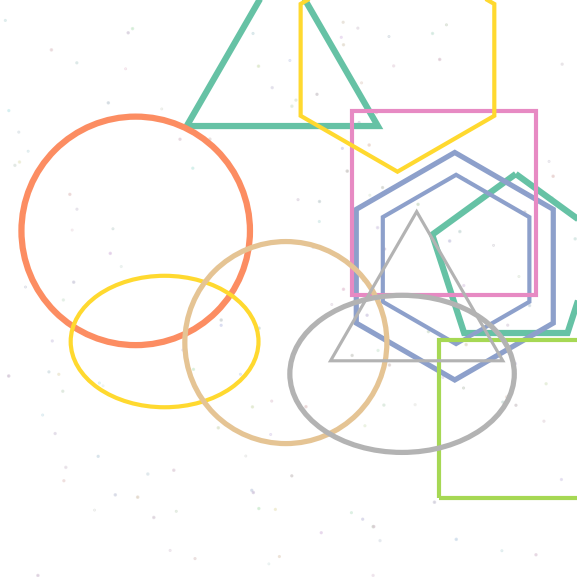[{"shape": "pentagon", "thickness": 3, "radius": 0.76, "center": [0.893, 0.546]}, {"shape": "triangle", "thickness": 3, "radius": 0.96, "center": [0.489, 0.876]}, {"shape": "circle", "thickness": 3, "radius": 0.99, "center": [0.235, 0.599]}, {"shape": "hexagon", "thickness": 2, "radius": 0.73, "center": [0.79, 0.55]}, {"shape": "hexagon", "thickness": 2.5, "radius": 0.98, "center": [0.787, 0.538]}, {"shape": "square", "thickness": 2, "radius": 0.8, "center": [0.769, 0.647]}, {"shape": "square", "thickness": 2, "radius": 0.69, "center": [0.898, 0.274]}, {"shape": "oval", "thickness": 2, "radius": 0.81, "center": [0.285, 0.408]}, {"shape": "hexagon", "thickness": 2, "radius": 0.97, "center": [0.688, 0.895]}, {"shape": "circle", "thickness": 2.5, "radius": 0.87, "center": [0.495, 0.406]}, {"shape": "triangle", "thickness": 1.5, "radius": 0.86, "center": [0.722, 0.46]}, {"shape": "oval", "thickness": 2.5, "radius": 0.97, "center": [0.696, 0.352]}]